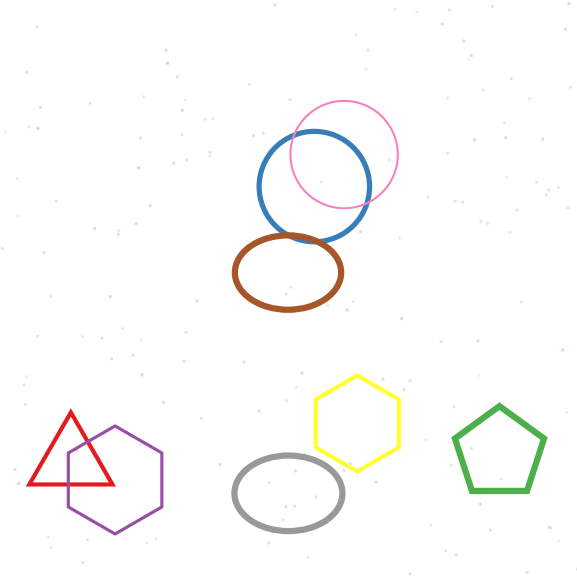[{"shape": "triangle", "thickness": 2, "radius": 0.42, "center": [0.123, 0.202]}, {"shape": "circle", "thickness": 2.5, "radius": 0.48, "center": [0.544, 0.676]}, {"shape": "pentagon", "thickness": 3, "radius": 0.41, "center": [0.865, 0.215]}, {"shape": "hexagon", "thickness": 1.5, "radius": 0.47, "center": [0.199, 0.168]}, {"shape": "hexagon", "thickness": 2, "radius": 0.42, "center": [0.619, 0.266]}, {"shape": "oval", "thickness": 3, "radius": 0.46, "center": [0.499, 0.527]}, {"shape": "circle", "thickness": 1, "radius": 0.46, "center": [0.596, 0.731]}, {"shape": "oval", "thickness": 3, "radius": 0.47, "center": [0.499, 0.145]}]